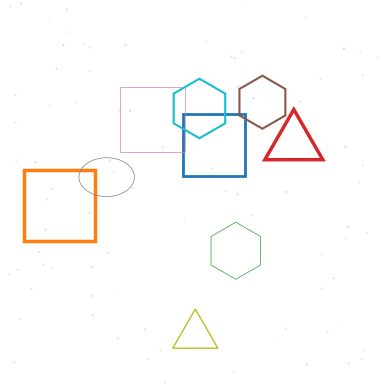[{"shape": "square", "thickness": 2, "radius": 0.4, "center": [0.556, 0.623]}, {"shape": "square", "thickness": 2.5, "radius": 0.46, "center": [0.154, 0.467]}, {"shape": "hexagon", "thickness": 0.5, "radius": 0.37, "center": [0.612, 0.349]}, {"shape": "triangle", "thickness": 2.5, "radius": 0.43, "center": [0.763, 0.629]}, {"shape": "hexagon", "thickness": 1.5, "radius": 0.34, "center": [0.682, 0.734]}, {"shape": "square", "thickness": 0.5, "radius": 0.42, "center": [0.395, 0.689]}, {"shape": "oval", "thickness": 0.5, "radius": 0.36, "center": [0.277, 0.54]}, {"shape": "triangle", "thickness": 1, "radius": 0.34, "center": [0.507, 0.129]}, {"shape": "hexagon", "thickness": 1.5, "radius": 0.39, "center": [0.518, 0.718]}]